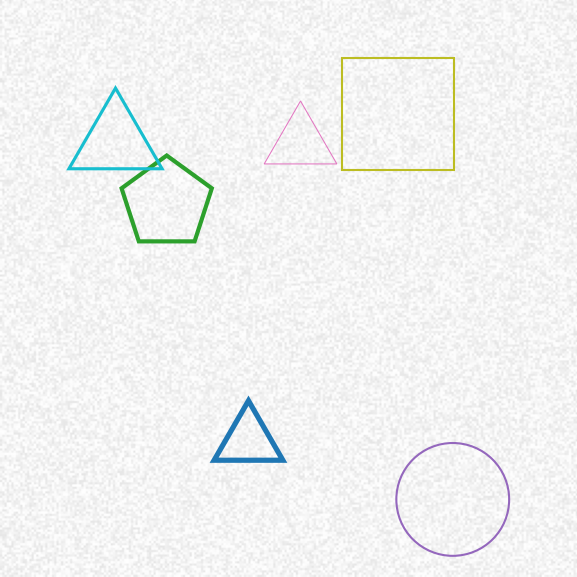[{"shape": "triangle", "thickness": 2.5, "radius": 0.34, "center": [0.43, 0.237]}, {"shape": "pentagon", "thickness": 2, "radius": 0.41, "center": [0.289, 0.648]}, {"shape": "circle", "thickness": 1, "radius": 0.49, "center": [0.784, 0.134]}, {"shape": "triangle", "thickness": 0.5, "radius": 0.36, "center": [0.52, 0.752]}, {"shape": "square", "thickness": 1, "radius": 0.48, "center": [0.69, 0.802]}, {"shape": "triangle", "thickness": 1.5, "radius": 0.47, "center": [0.2, 0.753]}]